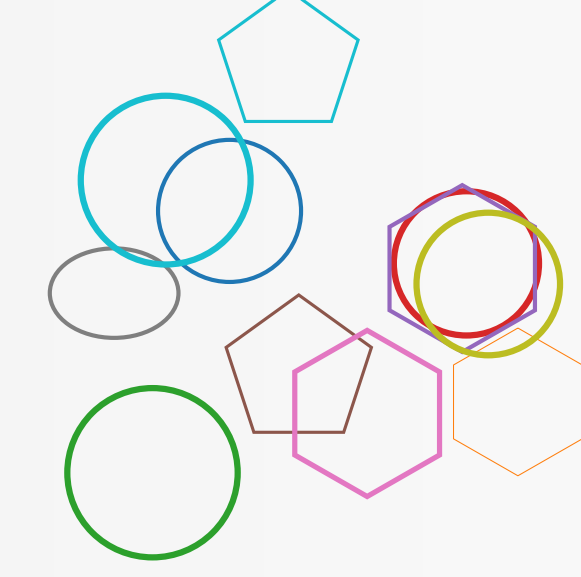[{"shape": "circle", "thickness": 2, "radius": 0.62, "center": [0.395, 0.634]}, {"shape": "hexagon", "thickness": 0.5, "radius": 0.64, "center": [0.891, 0.303]}, {"shape": "circle", "thickness": 3, "radius": 0.73, "center": [0.262, 0.181]}, {"shape": "circle", "thickness": 3, "radius": 0.62, "center": [0.802, 0.543]}, {"shape": "hexagon", "thickness": 2, "radius": 0.72, "center": [0.795, 0.534]}, {"shape": "pentagon", "thickness": 1.5, "radius": 0.66, "center": [0.514, 0.357]}, {"shape": "hexagon", "thickness": 2.5, "radius": 0.72, "center": [0.632, 0.283]}, {"shape": "oval", "thickness": 2, "radius": 0.55, "center": [0.196, 0.492]}, {"shape": "circle", "thickness": 3, "radius": 0.62, "center": [0.84, 0.507]}, {"shape": "circle", "thickness": 3, "radius": 0.73, "center": [0.285, 0.687]}, {"shape": "pentagon", "thickness": 1.5, "radius": 0.63, "center": [0.496, 0.891]}]